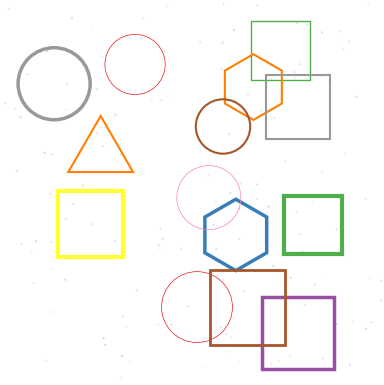[{"shape": "circle", "thickness": 0.5, "radius": 0.39, "center": [0.351, 0.833]}, {"shape": "circle", "thickness": 0.5, "radius": 0.46, "center": [0.512, 0.202]}, {"shape": "hexagon", "thickness": 2.5, "radius": 0.46, "center": [0.612, 0.39]}, {"shape": "square", "thickness": 3, "radius": 0.38, "center": [0.813, 0.415]}, {"shape": "square", "thickness": 1, "radius": 0.38, "center": [0.729, 0.87]}, {"shape": "square", "thickness": 2.5, "radius": 0.47, "center": [0.775, 0.135]}, {"shape": "hexagon", "thickness": 1.5, "radius": 0.43, "center": [0.658, 0.774]}, {"shape": "triangle", "thickness": 1.5, "radius": 0.49, "center": [0.262, 0.602]}, {"shape": "square", "thickness": 3, "radius": 0.42, "center": [0.236, 0.419]}, {"shape": "square", "thickness": 2, "radius": 0.49, "center": [0.643, 0.201]}, {"shape": "circle", "thickness": 1.5, "radius": 0.35, "center": [0.579, 0.671]}, {"shape": "circle", "thickness": 0.5, "radius": 0.42, "center": [0.542, 0.487]}, {"shape": "square", "thickness": 1.5, "radius": 0.41, "center": [0.775, 0.723]}, {"shape": "circle", "thickness": 2.5, "radius": 0.47, "center": [0.141, 0.782]}]